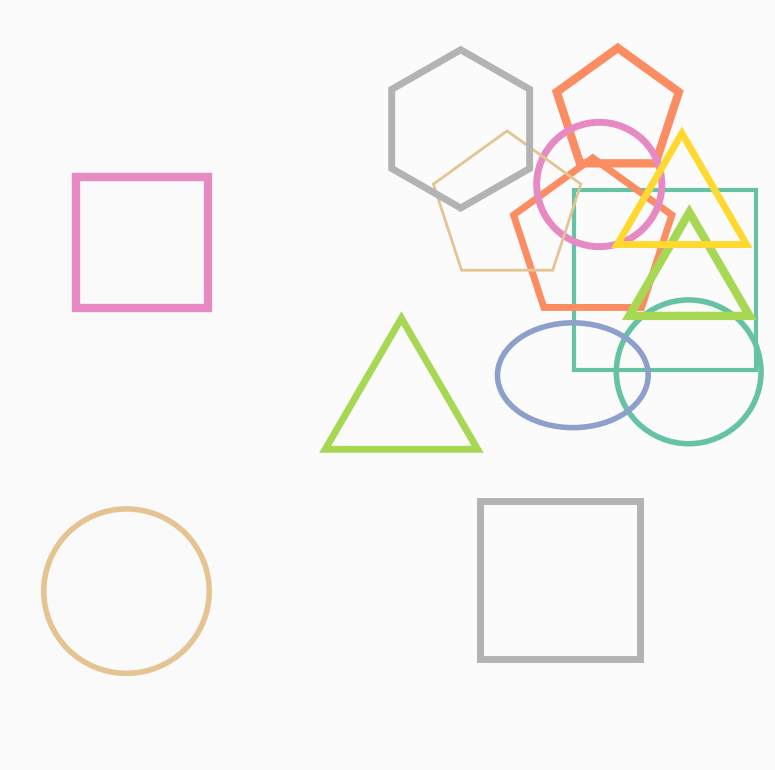[{"shape": "square", "thickness": 1.5, "radius": 0.58, "center": [0.858, 0.636]}, {"shape": "circle", "thickness": 2, "radius": 0.47, "center": [0.889, 0.517]}, {"shape": "pentagon", "thickness": 3, "radius": 0.41, "center": [0.797, 0.855]}, {"shape": "pentagon", "thickness": 2.5, "radius": 0.54, "center": [0.765, 0.688]}, {"shape": "oval", "thickness": 2, "radius": 0.49, "center": [0.739, 0.513]}, {"shape": "square", "thickness": 3, "radius": 0.43, "center": [0.184, 0.685]}, {"shape": "circle", "thickness": 2.5, "radius": 0.4, "center": [0.773, 0.76]}, {"shape": "triangle", "thickness": 2.5, "radius": 0.57, "center": [0.518, 0.473]}, {"shape": "triangle", "thickness": 3, "radius": 0.45, "center": [0.89, 0.635]}, {"shape": "triangle", "thickness": 2.5, "radius": 0.48, "center": [0.88, 0.731]}, {"shape": "circle", "thickness": 2, "radius": 0.53, "center": [0.163, 0.232]}, {"shape": "pentagon", "thickness": 1, "radius": 0.5, "center": [0.654, 0.73]}, {"shape": "hexagon", "thickness": 2.5, "radius": 0.51, "center": [0.594, 0.833]}, {"shape": "square", "thickness": 2.5, "radius": 0.52, "center": [0.723, 0.247]}]